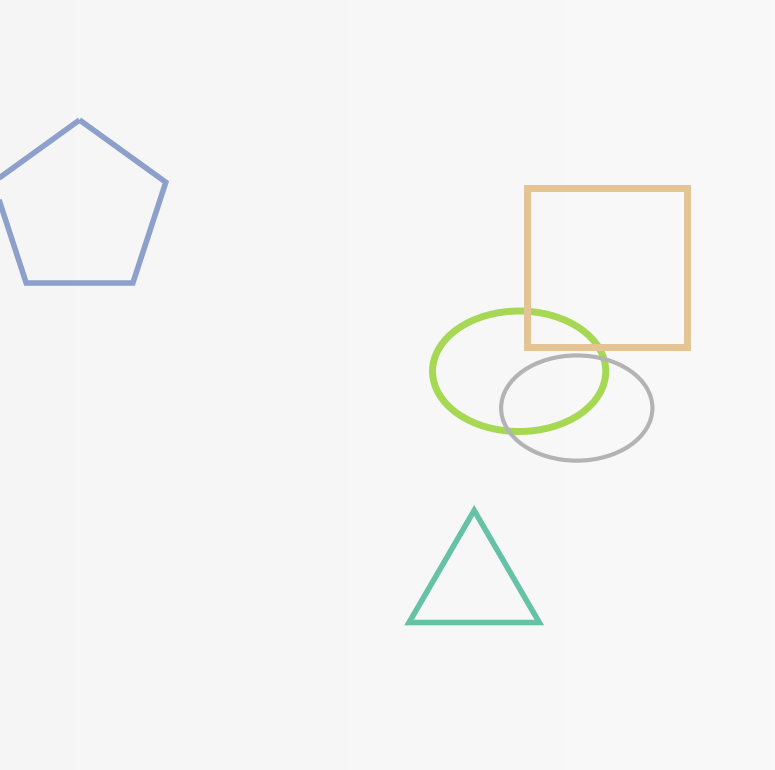[{"shape": "triangle", "thickness": 2, "radius": 0.49, "center": [0.612, 0.24]}, {"shape": "pentagon", "thickness": 2, "radius": 0.59, "center": [0.103, 0.727]}, {"shape": "oval", "thickness": 2.5, "radius": 0.56, "center": [0.67, 0.518]}, {"shape": "square", "thickness": 2.5, "radius": 0.52, "center": [0.783, 0.652]}, {"shape": "oval", "thickness": 1.5, "radius": 0.49, "center": [0.744, 0.47]}]